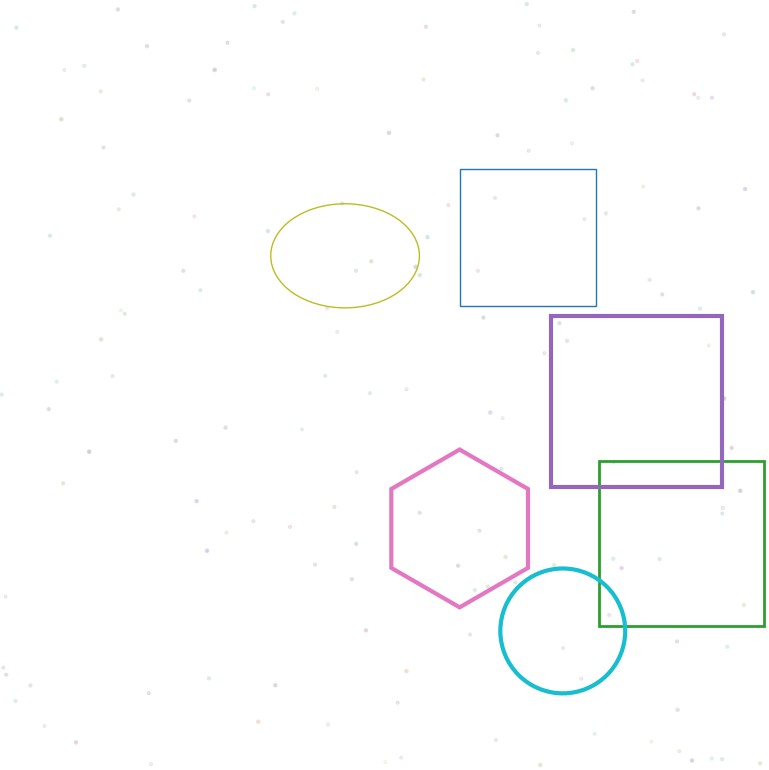[{"shape": "square", "thickness": 0.5, "radius": 0.44, "center": [0.686, 0.692]}, {"shape": "square", "thickness": 1, "radius": 0.54, "center": [0.885, 0.294]}, {"shape": "square", "thickness": 1.5, "radius": 0.55, "center": [0.827, 0.478]}, {"shape": "hexagon", "thickness": 1.5, "radius": 0.51, "center": [0.597, 0.314]}, {"shape": "oval", "thickness": 0.5, "radius": 0.48, "center": [0.448, 0.668]}, {"shape": "circle", "thickness": 1.5, "radius": 0.41, "center": [0.731, 0.181]}]